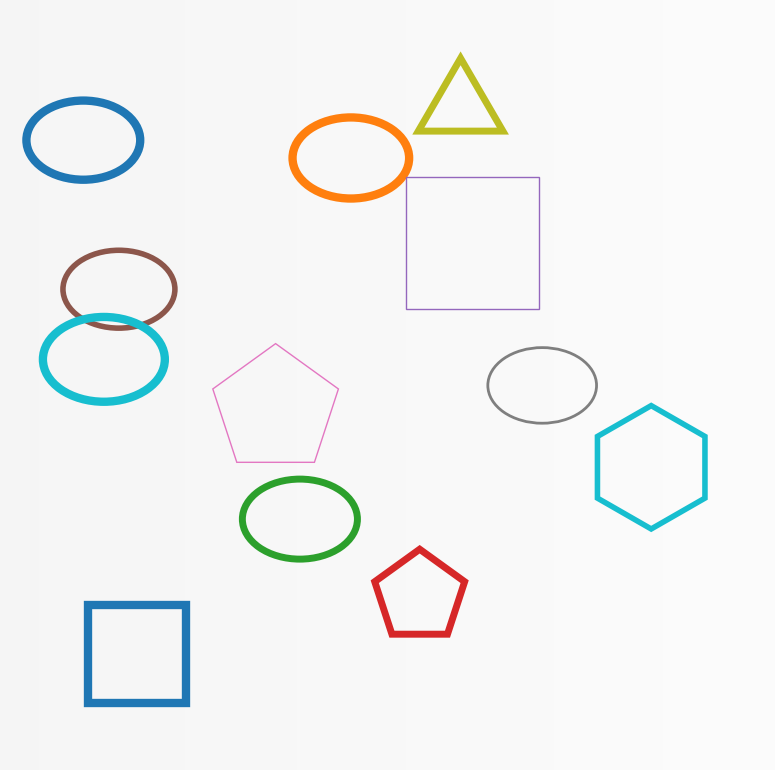[{"shape": "square", "thickness": 3, "radius": 0.32, "center": [0.177, 0.151]}, {"shape": "oval", "thickness": 3, "radius": 0.37, "center": [0.108, 0.818]}, {"shape": "oval", "thickness": 3, "radius": 0.38, "center": [0.453, 0.795]}, {"shape": "oval", "thickness": 2.5, "radius": 0.37, "center": [0.387, 0.326]}, {"shape": "pentagon", "thickness": 2.5, "radius": 0.3, "center": [0.542, 0.226]}, {"shape": "square", "thickness": 0.5, "radius": 0.43, "center": [0.61, 0.684]}, {"shape": "oval", "thickness": 2, "radius": 0.36, "center": [0.153, 0.624]}, {"shape": "pentagon", "thickness": 0.5, "radius": 0.43, "center": [0.356, 0.469]}, {"shape": "oval", "thickness": 1, "radius": 0.35, "center": [0.7, 0.499]}, {"shape": "triangle", "thickness": 2.5, "radius": 0.32, "center": [0.594, 0.861]}, {"shape": "hexagon", "thickness": 2, "radius": 0.4, "center": [0.84, 0.393]}, {"shape": "oval", "thickness": 3, "radius": 0.39, "center": [0.134, 0.533]}]